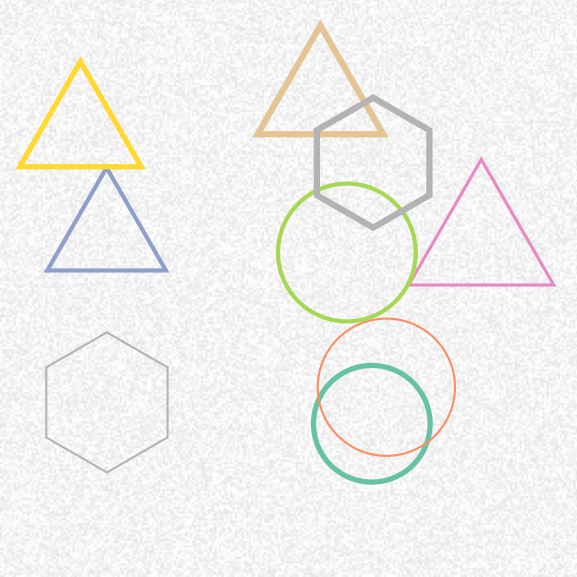[{"shape": "circle", "thickness": 2.5, "radius": 0.5, "center": [0.644, 0.265]}, {"shape": "circle", "thickness": 1, "radius": 0.59, "center": [0.669, 0.329]}, {"shape": "triangle", "thickness": 2, "radius": 0.59, "center": [0.185, 0.59]}, {"shape": "triangle", "thickness": 1.5, "radius": 0.73, "center": [0.833, 0.578]}, {"shape": "circle", "thickness": 2, "radius": 0.6, "center": [0.601, 0.562]}, {"shape": "triangle", "thickness": 2.5, "radius": 0.61, "center": [0.139, 0.771]}, {"shape": "triangle", "thickness": 3, "radius": 0.63, "center": [0.555, 0.829]}, {"shape": "hexagon", "thickness": 1, "radius": 0.61, "center": [0.185, 0.302]}, {"shape": "hexagon", "thickness": 3, "radius": 0.56, "center": [0.646, 0.717]}]